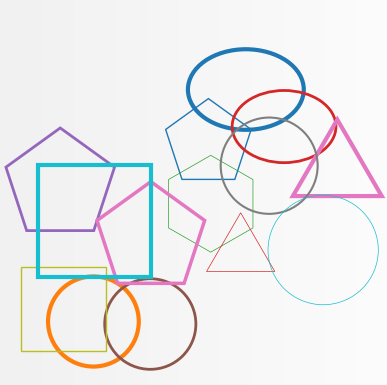[{"shape": "oval", "thickness": 3, "radius": 0.75, "center": [0.634, 0.767]}, {"shape": "pentagon", "thickness": 1, "radius": 0.58, "center": [0.538, 0.628]}, {"shape": "circle", "thickness": 3, "radius": 0.59, "center": [0.241, 0.165]}, {"shape": "hexagon", "thickness": 0.5, "radius": 0.63, "center": [0.544, 0.471]}, {"shape": "triangle", "thickness": 0.5, "radius": 0.51, "center": [0.621, 0.346]}, {"shape": "oval", "thickness": 2, "radius": 0.67, "center": [0.733, 0.671]}, {"shape": "pentagon", "thickness": 2, "radius": 0.74, "center": [0.155, 0.52]}, {"shape": "circle", "thickness": 2, "radius": 0.59, "center": [0.388, 0.158]}, {"shape": "triangle", "thickness": 3, "radius": 0.66, "center": [0.87, 0.557]}, {"shape": "pentagon", "thickness": 2.5, "radius": 0.73, "center": [0.389, 0.382]}, {"shape": "circle", "thickness": 1.5, "radius": 0.63, "center": [0.695, 0.57]}, {"shape": "square", "thickness": 1, "radius": 0.55, "center": [0.164, 0.197]}, {"shape": "circle", "thickness": 0.5, "radius": 0.71, "center": [0.834, 0.351]}, {"shape": "square", "thickness": 3, "radius": 0.73, "center": [0.243, 0.426]}]